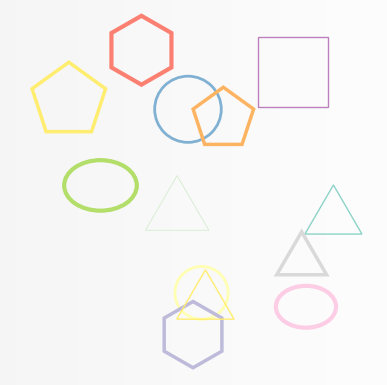[{"shape": "triangle", "thickness": 1, "radius": 0.42, "center": [0.86, 0.435]}, {"shape": "circle", "thickness": 2, "radius": 0.34, "center": [0.52, 0.239]}, {"shape": "hexagon", "thickness": 2.5, "radius": 0.43, "center": [0.498, 0.131]}, {"shape": "hexagon", "thickness": 3, "radius": 0.45, "center": [0.365, 0.87]}, {"shape": "circle", "thickness": 2, "radius": 0.43, "center": [0.485, 0.716]}, {"shape": "pentagon", "thickness": 2.5, "radius": 0.41, "center": [0.576, 0.691]}, {"shape": "oval", "thickness": 3, "radius": 0.47, "center": [0.259, 0.518]}, {"shape": "oval", "thickness": 3, "radius": 0.39, "center": [0.79, 0.203]}, {"shape": "triangle", "thickness": 2.5, "radius": 0.37, "center": [0.778, 0.323]}, {"shape": "square", "thickness": 1, "radius": 0.45, "center": [0.757, 0.814]}, {"shape": "triangle", "thickness": 0.5, "radius": 0.47, "center": [0.457, 0.449]}, {"shape": "triangle", "thickness": 1, "radius": 0.43, "center": [0.53, 0.214]}, {"shape": "pentagon", "thickness": 2.5, "radius": 0.5, "center": [0.178, 0.739]}]